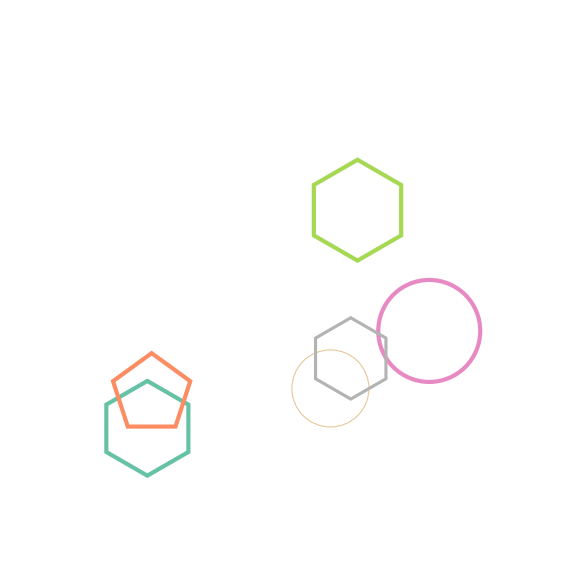[{"shape": "hexagon", "thickness": 2, "radius": 0.41, "center": [0.255, 0.257]}, {"shape": "pentagon", "thickness": 2, "radius": 0.35, "center": [0.263, 0.317]}, {"shape": "circle", "thickness": 2, "radius": 0.44, "center": [0.743, 0.426]}, {"shape": "hexagon", "thickness": 2, "radius": 0.44, "center": [0.619, 0.635]}, {"shape": "circle", "thickness": 0.5, "radius": 0.33, "center": [0.572, 0.327]}, {"shape": "hexagon", "thickness": 1.5, "radius": 0.35, "center": [0.607, 0.378]}]